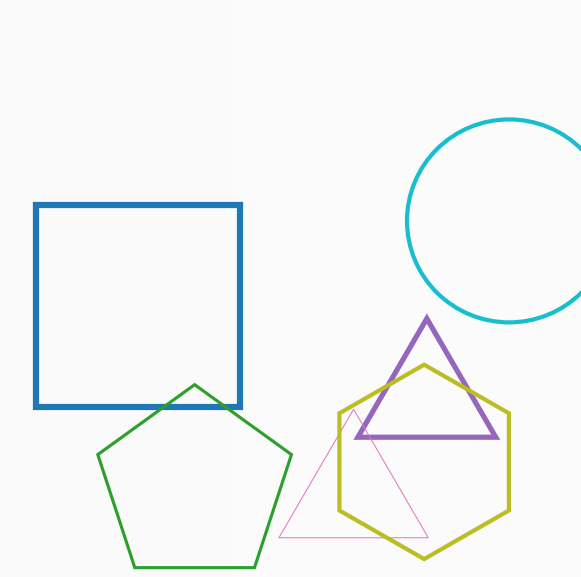[{"shape": "square", "thickness": 3, "radius": 0.88, "center": [0.237, 0.47]}, {"shape": "pentagon", "thickness": 1.5, "radius": 0.88, "center": [0.335, 0.158]}, {"shape": "triangle", "thickness": 2.5, "radius": 0.68, "center": [0.734, 0.311]}, {"shape": "triangle", "thickness": 0.5, "radius": 0.74, "center": [0.608, 0.142]}, {"shape": "hexagon", "thickness": 2, "radius": 0.84, "center": [0.73, 0.199]}, {"shape": "circle", "thickness": 2, "radius": 0.88, "center": [0.876, 0.617]}]